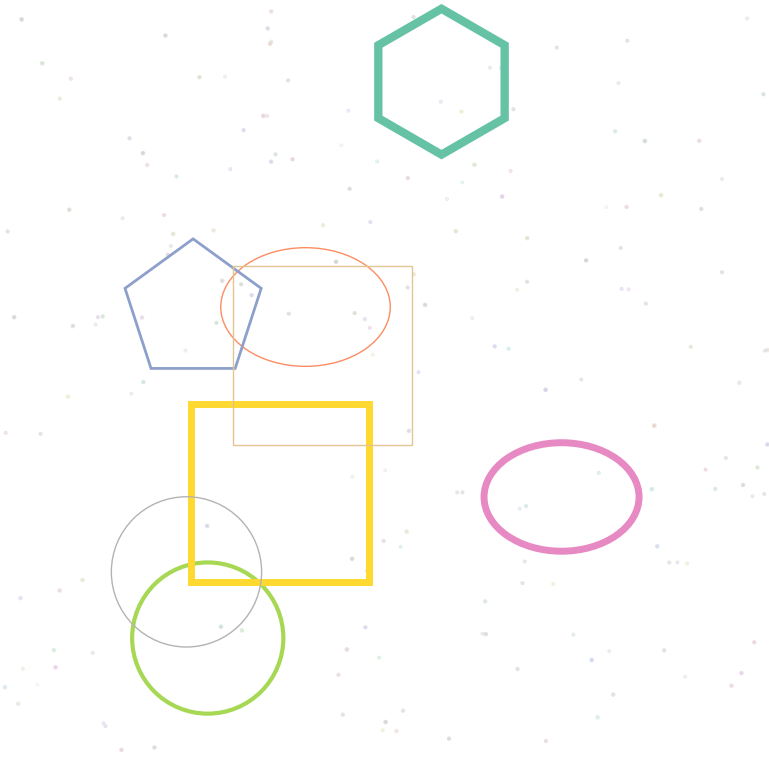[{"shape": "hexagon", "thickness": 3, "radius": 0.47, "center": [0.573, 0.894]}, {"shape": "oval", "thickness": 0.5, "radius": 0.55, "center": [0.397, 0.601]}, {"shape": "pentagon", "thickness": 1, "radius": 0.46, "center": [0.251, 0.597]}, {"shape": "oval", "thickness": 2.5, "radius": 0.5, "center": [0.729, 0.355]}, {"shape": "circle", "thickness": 1.5, "radius": 0.49, "center": [0.27, 0.171]}, {"shape": "square", "thickness": 2.5, "radius": 0.58, "center": [0.363, 0.36]}, {"shape": "square", "thickness": 0.5, "radius": 0.58, "center": [0.418, 0.538]}, {"shape": "circle", "thickness": 0.5, "radius": 0.49, "center": [0.242, 0.257]}]